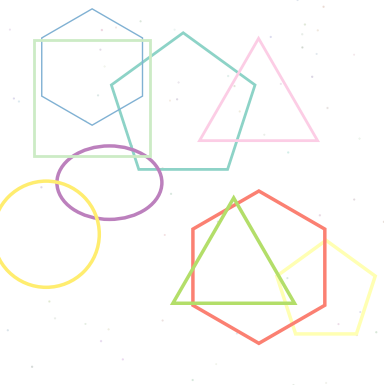[{"shape": "pentagon", "thickness": 2, "radius": 0.98, "center": [0.476, 0.719]}, {"shape": "pentagon", "thickness": 2.5, "radius": 0.67, "center": [0.847, 0.241]}, {"shape": "hexagon", "thickness": 2.5, "radius": 0.99, "center": [0.672, 0.306]}, {"shape": "hexagon", "thickness": 1, "radius": 0.76, "center": [0.239, 0.826]}, {"shape": "triangle", "thickness": 2.5, "radius": 0.91, "center": [0.607, 0.303]}, {"shape": "triangle", "thickness": 2, "radius": 0.88, "center": [0.672, 0.723]}, {"shape": "oval", "thickness": 2.5, "radius": 0.68, "center": [0.284, 0.526]}, {"shape": "square", "thickness": 2, "radius": 0.76, "center": [0.238, 0.746]}, {"shape": "circle", "thickness": 2.5, "radius": 0.69, "center": [0.12, 0.392]}]